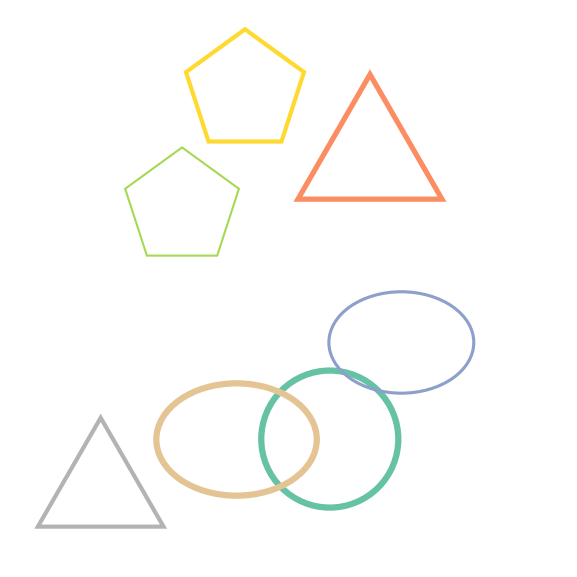[{"shape": "circle", "thickness": 3, "radius": 0.59, "center": [0.571, 0.239]}, {"shape": "triangle", "thickness": 2.5, "radius": 0.72, "center": [0.641, 0.726]}, {"shape": "oval", "thickness": 1.5, "radius": 0.63, "center": [0.695, 0.406]}, {"shape": "pentagon", "thickness": 1, "radius": 0.52, "center": [0.315, 0.64]}, {"shape": "pentagon", "thickness": 2, "radius": 0.54, "center": [0.424, 0.841]}, {"shape": "oval", "thickness": 3, "radius": 0.69, "center": [0.41, 0.238]}, {"shape": "triangle", "thickness": 2, "radius": 0.63, "center": [0.174, 0.15]}]